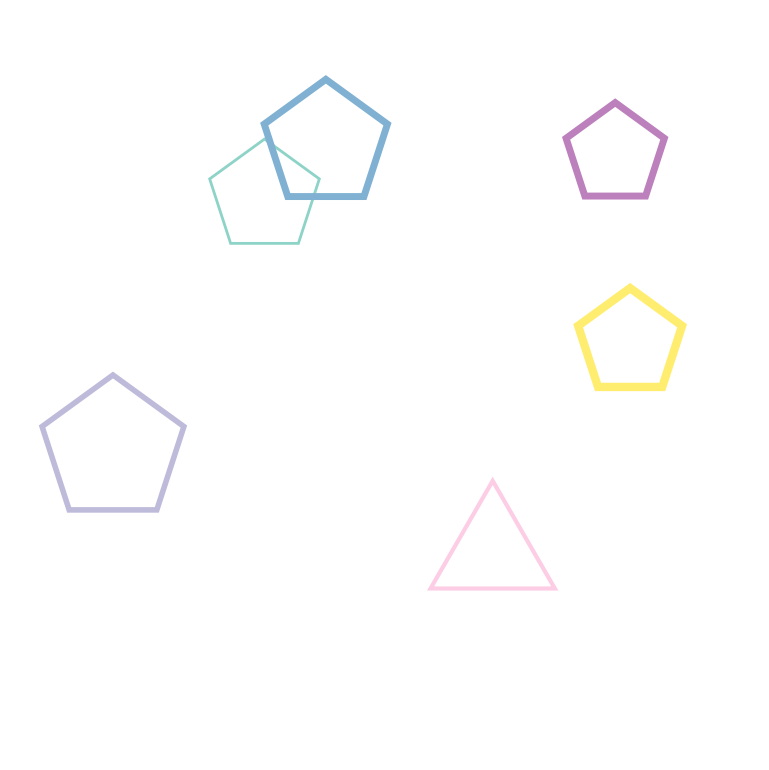[{"shape": "pentagon", "thickness": 1, "radius": 0.37, "center": [0.344, 0.745]}, {"shape": "pentagon", "thickness": 2, "radius": 0.48, "center": [0.147, 0.416]}, {"shape": "pentagon", "thickness": 2.5, "radius": 0.42, "center": [0.423, 0.813]}, {"shape": "triangle", "thickness": 1.5, "radius": 0.47, "center": [0.64, 0.282]}, {"shape": "pentagon", "thickness": 2.5, "radius": 0.34, "center": [0.799, 0.8]}, {"shape": "pentagon", "thickness": 3, "radius": 0.35, "center": [0.818, 0.555]}]